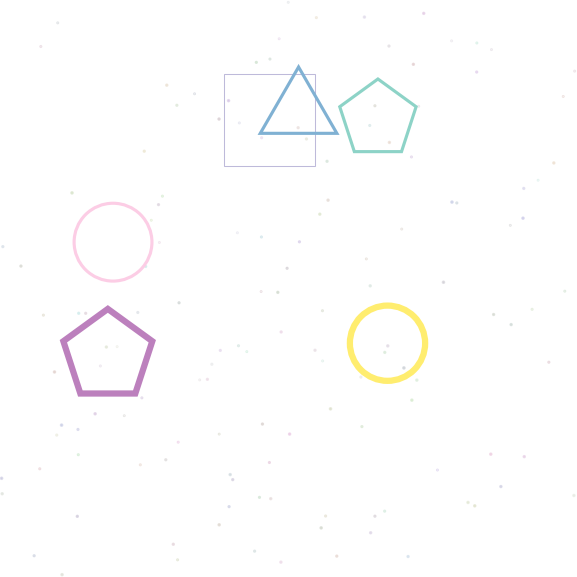[{"shape": "pentagon", "thickness": 1.5, "radius": 0.35, "center": [0.654, 0.793]}, {"shape": "square", "thickness": 0.5, "radius": 0.4, "center": [0.467, 0.791]}, {"shape": "triangle", "thickness": 1.5, "radius": 0.38, "center": [0.517, 0.807]}, {"shape": "circle", "thickness": 1.5, "radius": 0.34, "center": [0.196, 0.58]}, {"shape": "pentagon", "thickness": 3, "radius": 0.4, "center": [0.187, 0.383]}, {"shape": "circle", "thickness": 3, "radius": 0.33, "center": [0.671, 0.405]}]